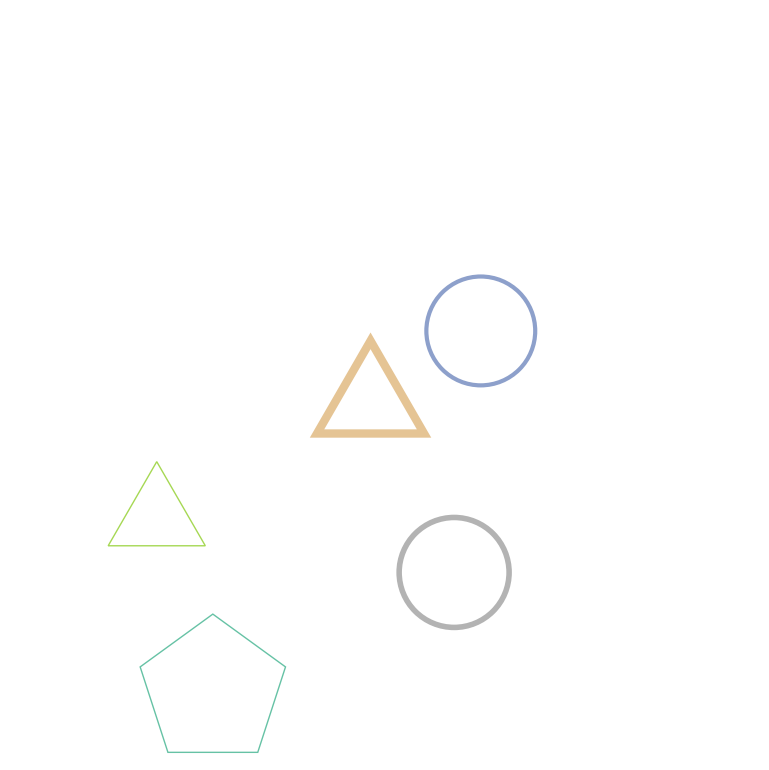[{"shape": "pentagon", "thickness": 0.5, "radius": 0.5, "center": [0.276, 0.103]}, {"shape": "circle", "thickness": 1.5, "radius": 0.35, "center": [0.624, 0.57]}, {"shape": "triangle", "thickness": 0.5, "radius": 0.36, "center": [0.204, 0.328]}, {"shape": "triangle", "thickness": 3, "radius": 0.4, "center": [0.481, 0.477]}, {"shape": "circle", "thickness": 2, "radius": 0.36, "center": [0.59, 0.257]}]